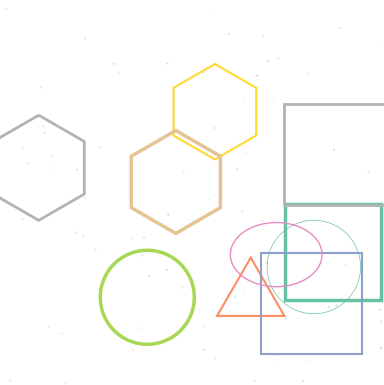[{"shape": "square", "thickness": 2.5, "radius": 0.62, "center": [0.865, 0.345]}, {"shape": "circle", "thickness": 0.5, "radius": 0.61, "center": [0.815, 0.306]}, {"shape": "triangle", "thickness": 1.5, "radius": 0.5, "center": [0.651, 0.23]}, {"shape": "square", "thickness": 1.5, "radius": 0.66, "center": [0.81, 0.212]}, {"shape": "oval", "thickness": 1, "radius": 0.6, "center": [0.717, 0.339]}, {"shape": "circle", "thickness": 2.5, "radius": 0.61, "center": [0.383, 0.228]}, {"shape": "hexagon", "thickness": 1.5, "radius": 0.62, "center": [0.558, 0.71]}, {"shape": "hexagon", "thickness": 2.5, "radius": 0.67, "center": [0.457, 0.527]}, {"shape": "hexagon", "thickness": 2, "radius": 0.68, "center": [0.101, 0.564]}, {"shape": "square", "thickness": 2, "radius": 0.66, "center": [0.87, 0.599]}]